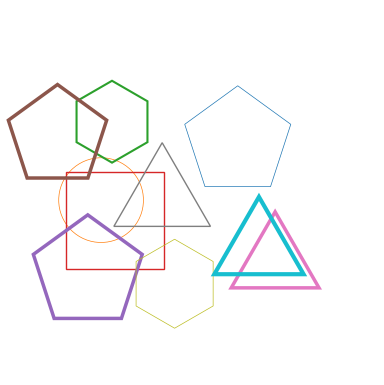[{"shape": "pentagon", "thickness": 0.5, "radius": 0.72, "center": [0.618, 0.632]}, {"shape": "circle", "thickness": 0.5, "radius": 0.55, "center": [0.263, 0.48]}, {"shape": "hexagon", "thickness": 1.5, "radius": 0.53, "center": [0.291, 0.684]}, {"shape": "square", "thickness": 1, "radius": 0.63, "center": [0.299, 0.427]}, {"shape": "pentagon", "thickness": 2.5, "radius": 0.74, "center": [0.228, 0.293]}, {"shape": "pentagon", "thickness": 2.5, "radius": 0.67, "center": [0.149, 0.646]}, {"shape": "triangle", "thickness": 2.5, "radius": 0.66, "center": [0.715, 0.318]}, {"shape": "triangle", "thickness": 1, "radius": 0.72, "center": [0.421, 0.484]}, {"shape": "hexagon", "thickness": 0.5, "radius": 0.58, "center": [0.454, 0.263]}, {"shape": "triangle", "thickness": 3, "radius": 0.67, "center": [0.673, 0.355]}]